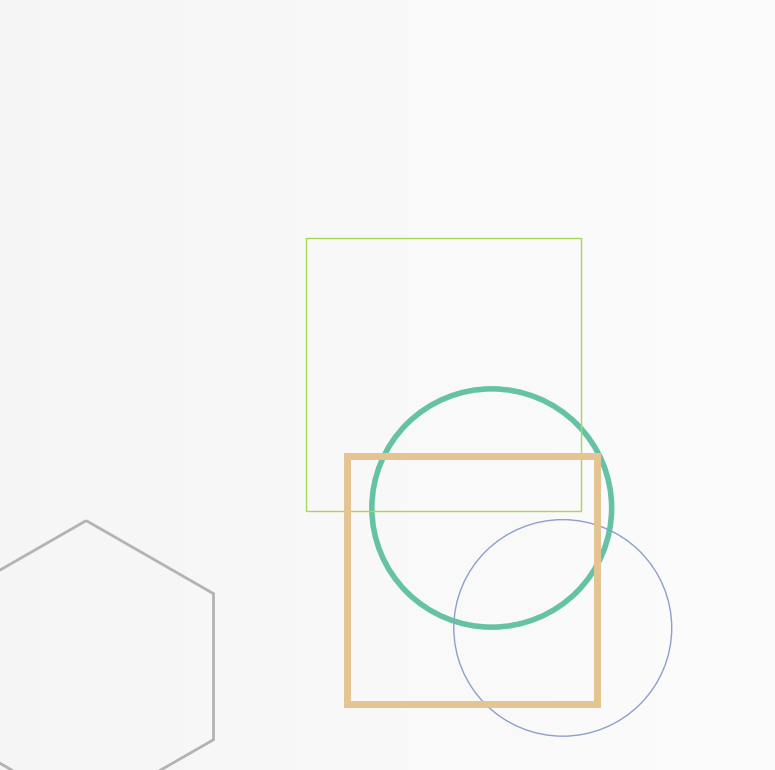[{"shape": "circle", "thickness": 2, "radius": 0.77, "center": [0.635, 0.34]}, {"shape": "circle", "thickness": 0.5, "radius": 0.7, "center": [0.726, 0.185]}, {"shape": "square", "thickness": 0.5, "radius": 0.89, "center": [0.572, 0.514]}, {"shape": "square", "thickness": 2.5, "radius": 0.81, "center": [0.609, 0.247]}, {"shape": "hexagon", "thickness": 1, "radius": 0.95, "center": [0.111, 0.134]}]